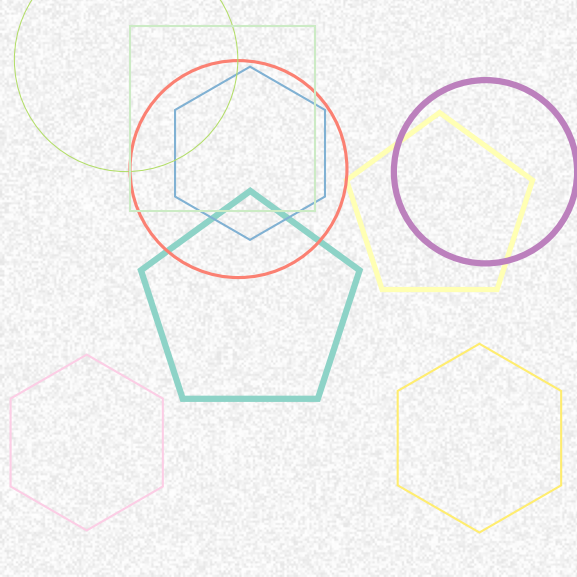[{"shape": "pentagon", "thickness": 3, "radius": 1.0, "center": [0.433, 0.47]}, {"shape": "pentagon", "thickness": 2.5, "radius": 0.85, "center": [0.761, 0.635]}, {"shape": "circle", "thickness": 1.5, "radius": 0.94, "center": [0.413, 0.706]}, {"shape": "hexagon", "thickness": 1, "radius": 0.75, "center": [0.433, 0.734]}, {"shape": "circle", "thickness": 0.5, "radius": 0.97, "center": [0.218, 0.895]}, {"shape": "hexagon", "thickness": 1, "radius": 0.76, "center": [0.15, 0.233]}, {"shape": "circle", "thickness": 3, "radius": 0.79, "center": [0.841, 0.702]}, {"shape": "square", "thickness": 1, "radius": 0.8, "center": [0.385, 0.794]}, {"shape": "hexagon", "thickness": 1, "radius": 0.82, "center": [0.83, 0.24]}]